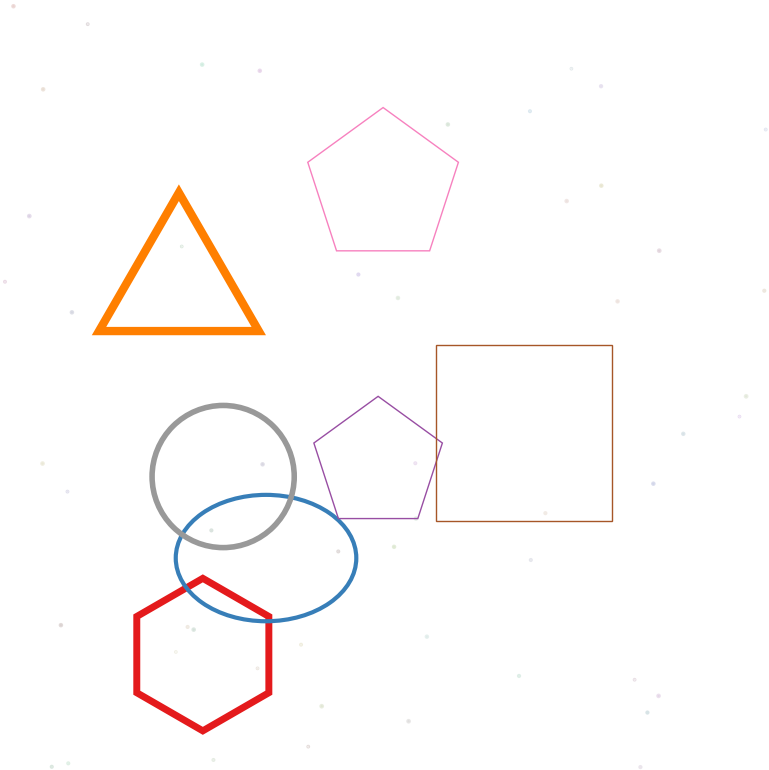[{"shape": "hexagon", "thickness": 2.5, "radius": 0.5, "center": [0.263, 0.15]}, {"shape": "oval", "thickness": 1.5, "radius": 0.59, "center": [0.345, 0.275]}, {"shape": "pentagon", "thickness": 0.5, "radius": 0.44, "center": [0.491, 0.398]}, {"shape": "triangle", "thickness": 3, "radius": 0.6, "center": [0.232, 0.63]}, {"shape": "square", "thickness": 0.5, "radius": 0.57, "center": [0.681, 0.438]}, {"shape": "pentagon", "thickness": 0.5, "radius": 0.51, "center": [0.498, 0.757]}, {"shape": "circle", "thickness": 2, "radius": 0.46, "center": [0.29, 0.381]}]